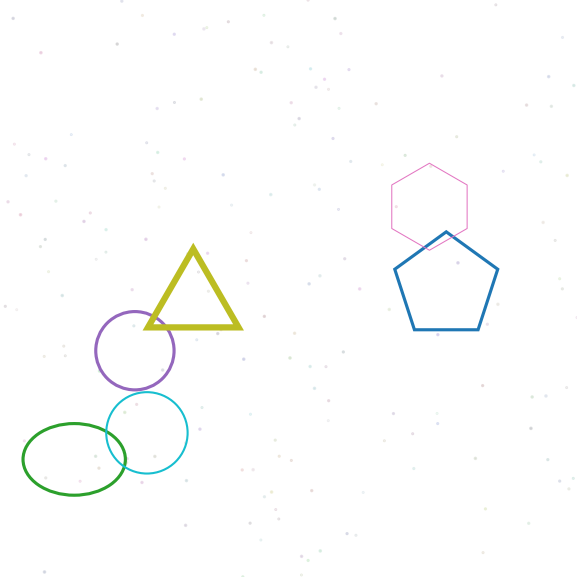[{"shape": "pentagon", "thickness": 1.5, "radius": 0.47, "center": [0.773, 0.504]}, {"shape": "oval", "thickness": 1.5, "radius": 0.44, "center": [0.128, 0.204]}, {"shape": "circle", "thickness": 1.5, "radius": 0.34, "center": [0.234, 0.392]}, {"shape": "hexagon", "thickness": 0.5, "radius": 0.38, "center": [0.744, 0.641]}, {"shape": "triangle", "thickness": 3, "radius": 0.45, "center": [0.335, 0.477]}, {"shape": "circle", "thickness": 1, "radius": 0.35, "center": [0.254, 0.25]}]